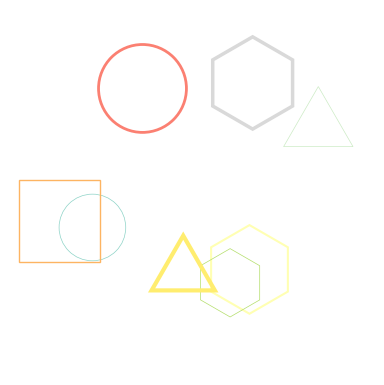[{"shape": "circle", "thickness": 0.5, "radius": 0.43, "center": [0.24, 0.409]}, {"shape": "hexagon", "thickness": 1.5, "radius": 0.58, "center": [0.648, 0.3]}, {"shape": "circle", "thickness": 2, "radius": 0.57, "center": [0.37, 0.77]}, {"shape": "square", "thickness": 1, "radius": 0.53, "center": [0.154, 0.426]}, {"shape": "hexagon", "thickness": 0.5, "radius": 0.44, "center": [0.598, 0.265]}, {"shape": "hexagon", "thickness": 2.5, "radius": 0.6, "center": [0.656, 0.785]}, {"shape": "triangle", "thickness": 0.5, "radius": 0.52, "center": [0.827, 0.671]}, {"shape": "triangle", "thickness": 3, "radius": 0.47, "center": [0.476, 0.293]}]